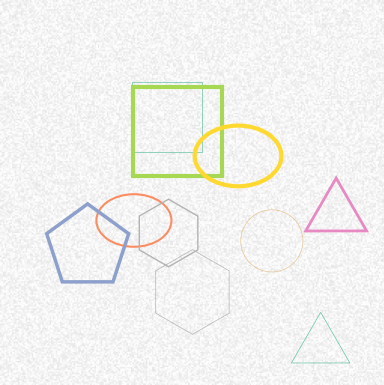[{"shape": "square", "thickness": 0.5, "radius": 0.46, "center": [0.434, 0.696]}, {"shape": "triangle", "thickness": 0.5, "radius": 0.44, "center": [0.833, 0.101]}, {"shape": "oval", "thickness": 1.5, "radius": 0.49, "center": [0.348, 0.427]}, {"shape": "pentagon", "thickness": 2.5, "radius": 0.56, "center": [0.228, 0.358]}, {"shape": "triangle", "thickness": 2, "radius": 0.46, "center": [0.873, 0.446]}, {"shape": "square", "thickness": 3, "radius": 0.58, "center": [0.46, 0.658]}, {"shape": "oval", "thickness": 3, "radius": 0.56, "center": [0.618, 0.595]}, {"shape": "circle", "thickness": 0.5, "radius": 0.4, "center": [0.706, 0.374]}, {"shape": "hexagon", "thickness": 0.5, "radius": 0.55, "center": [0.5, 0.242]}, {"shape": "hexagon", "thickness": 1, "radius": 0.44, "center": [0.438, 0.395]}]